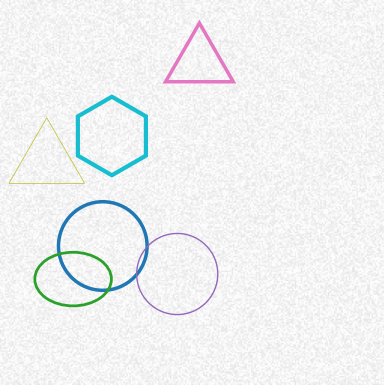[{"shape": "circle", "thickness": 2.5, "radius": 0.58, "center": [0.267, 0.361]}, {"shape": "oval", "thickness": 2, "radius": 0.5, "center": [0.19, 0.275]}, {"shape": "circle", "thickness": 1, "radius": 0.53, "center": [0.46, 0.288]}, {"shape": "triangle", "thickness": 2.5, "radius": 0.51, "center": [0.518, 0.838]}, {"shape": "triangle", "thickness": 0.5, "radius": 0.57, "center": [0.121, 0.581]}, {"shape": "hexagon", "thickness": 3, "radius": 0.51, "center": [0.291, 0.647]}]